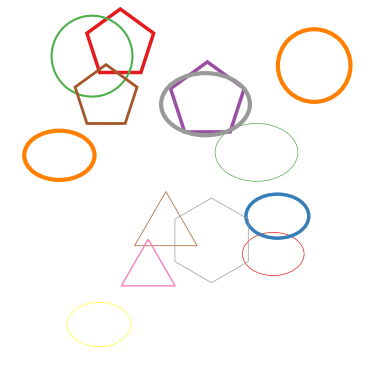[{"shape": "pentagon", "thickness": 2.5, "radius": 0.46, "center": [0.312, 0.885]}, {"shape": "oval", "thickness": 0.5, "radius": 0.4, "center": [0.71, 0.34]}, {"shape": "oval", "thickness": 2.5, "radius": 0.41, "center": [0.72, 0.439]}, {"shape": "circle", "thickness": 1.5, "radius": 0.53, "center": [0.239, 0.854]}, {"shape": "oval", "thickness": 0.5, "radius": 0.54, "center": [0.666, 0.604]}, {"shape": "pentagon", "thickness": 2.5, "radius": 0.5, "center": [0.539, 0.739]}, {"shape": "circle", "thickness": 3, "radius": 0.47, "center": [0.816, 0.83]}, {"shape": "oval", "thickness": 3, "radius": 0.46, "center": [0.154, 0.597]}, {"shape": "oval", "thickness": 0.5, "radius": 0.41, "center": [0.257, 0.157]}, {"shape": "triangle", "thickness": 0.5, "radius": 0.47, "center": [0.431, 0.409]}, {"shape": "pentagon", "thickness": 2, "radius": 0.42, "center": [0.275, 0.748]}, {"shape": "triangle", "thickness": 1, "radius": 0.4, "center": [0.385, 0.298]}, {"shape": "hexagon", "thickness": 0.5, "radius": 0.55, "center": [0.55, 0.376]}, {"shape": "oval", "thickness": 3, "radius": 0.58, "center": [0.534, 0.729]}]